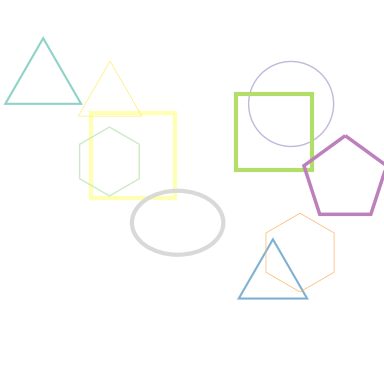[{"shape": "triangle", "thickness": 1.5, "radius": 0.57, "center": [0.112, 0.787]}, {"shape": "square", "thickness": 3, "radius": 0.55, "center": [0.346, 0.596]}, {"shape": "circle", "thickness": 1, "radius": 0.55, "center": [0.756, 0.73]}, {"shape": "triangle", "thickness": 1.5, "radius": 0.51, "center": [0.709, 0.276]}, {"shape": "hexagon", "thickness": 0.5, "radius": 0.51, "center": [0.779, 0.344]}, {"shape": "square", "thickness": 3, "radius": 0.5, "center": [0.712, 0.657]}, {"shape": "oval", "thickness": 3, "radius": 0.59, "center": [0.461, 0.421]}, {"shape": "pentagon", "thickness": 2.5, "radius": 0.56, "center": [0.897, 0.535]}, {"shape": "hexagon", "thickness": 1, "radius": 0.45, "center": [0.284, 0.581]}, {"shape": "triangle", "thickness": 0.5, "radius": 0.48, "center": [0.286, 0.746]}]